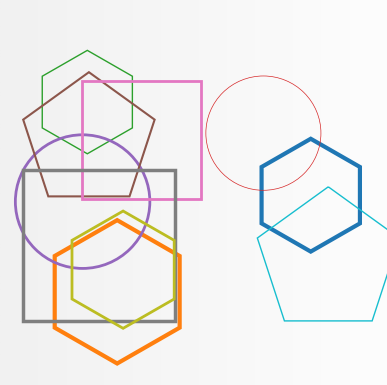[{"shape": "hexagon", "thickness": 3, "radius": 0.73, "center": [0.802, 0.493]}, {"shape": "hexagon", "thickness": 3, "radius": 0.93, "center": [0.302, 0.242]}, {"shape": "hexagon", "thickness": 1, "radius": 0.67, "center": [0.225, 0.735]}, {"shape": "circle", "thickness": 0.5, "radius": 0.74, "center": [0.68, 0.654]}, {"shape": "circle", "thickness": 2, "radius": 0.87, "center": [0.213, 0.476]}, {"shape": "pentagon", "thickness": 1.5, "radius": 0.89, "center": [0.229, 0.634]}, {"shape": "square", "thickness": 2, "radius": 0.77, "center": [0.365, 0.636]}, {"shape": "square", "thickness": 2.5, "radius": 0.99, "center": [0.256, 0.362]}, {"shape": "hexagon", "thickness": 2, "radius": 0.76, "center": [0.318, 0.3]}, {"shape": "pentagon", "thickness": 1, "radius": 0.96, "center": [0.847, 0.322]}]